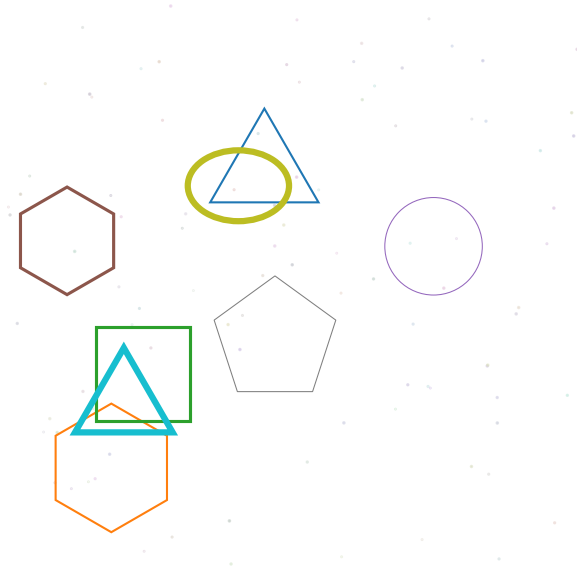[{"shape": "triangle", "thickness": 1, "radius": 0.54, "center": [0.458, 0.703]}, {"shape": "hexagon", "thickness": 1, "radius": 0.56, "center": [0.193, 0.189]}, {"shape": "square", "thickness": 1.5, "radius": 0.41, "center": [0.248, 0.352]}, {"shape": "circle", "thickness": 0.5, "radius": 0.42, "center": [0.751, 0.573]}, {"shape": "hexagon", "thickness": 1.5, "radius": 0.47, "center": [0.116, 0.582]}, {"shape": "pentagon", "thickness": 0.5, "radius": 0.55, "center": [0.476, 0.411]}, {"shape": "oval", "thickness": 3, "radius": 0.44, "center": [0.413, 0.677]}, {"shape": "triangle", "thickness": 3, "radius": 0.49, "center": [0.214, 0.299]}]